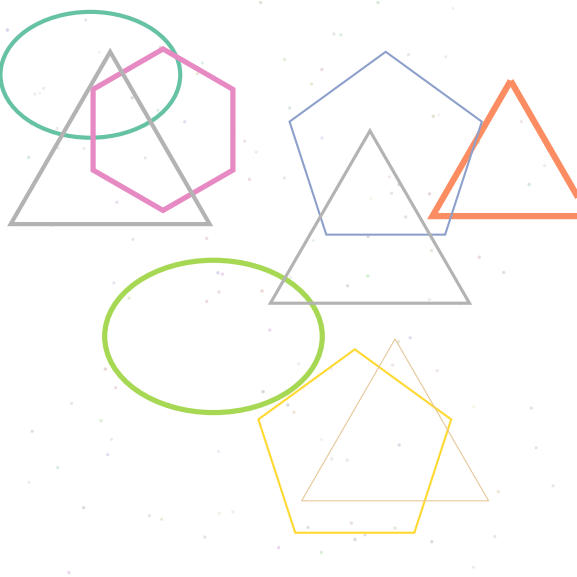[{"shape": "oval", "thickness": 2, "radius": 0.78, "center": [0.156, 0.87]}, {"shape": "triangle", "thickness": 3, "radius": 0.78, "center": [0.884, 0.703]}, {"shape": "pentagon", "thickness": 1, "radius": 0.88, "center": [0.668, 0.734]}, {"shape": "hexagon", "thickness": 2.5, "radius": 0.7, "center": [0.282, 0.775]}, {"shape": "oval", "thickness": 2.5, "radius": 0.94, "center": [0.37, 0.417]}, {"shape": "pentagon", "thickness": 1, "radius": 0.88, "center": [0.614, 0.219]}, {"shape": "triangle", "thickness": 0.5, "radius": 0.93, "center": [0.684, 0.225]}, {"shape": "triangle", "thickness": 1.5, "radius": 1.0, "center": [0.641, 0.574]}, {"shape": "triangle", "thickness": 2, "radius": 0.99, "center": [0.191, 0.71]}]